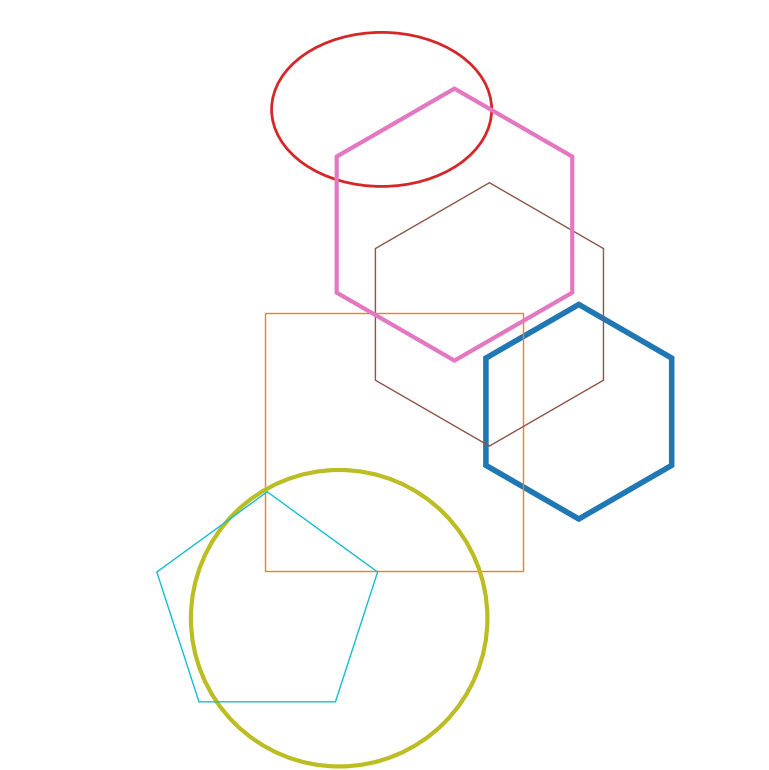[{"shape": "hexagon", "thickness": 2, "radius": 0.7, "center": [0.752, 0.465]}, {"shape": "square", "thickness": 0.5, "radius": 0.84, "center": [0.511, 0.426]}, {"shape": "oval", "thickness": 1, "radius": 0.71, "center": [0.496, 0.858]}, {"shape": "hexagon", "thickness": 0.5, "radius": 0.86, "center": [0.636, 0.592]}, {"shape": "hexagon", "thickness": 1.5, "radius": 0.88, "center": [0.59, 0.708]}, {"shape": "circle", "thickness": 1.5, "radius": 0.96, "center": [0.44, 0.197]}, {"shape": "pentagon", "thickness": 0.5, "radius": 0.75, "center": [0.347, 0.211]}]